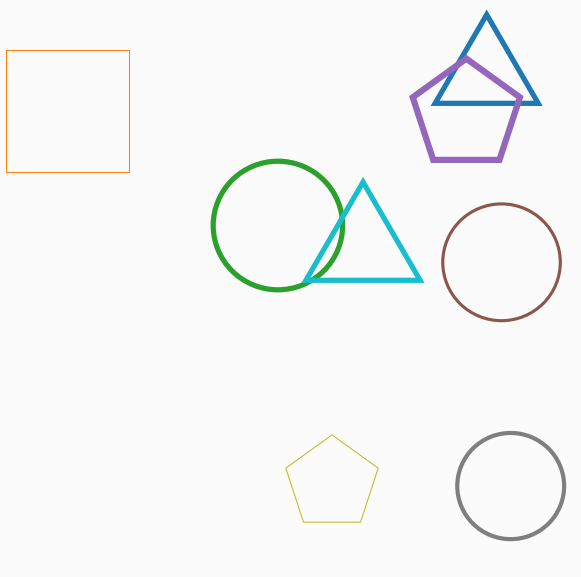[{"shape": "triangle", "thickness": 2.5, "radius": 0.51, "center": [0.837, 0.871]}, {"shape": "square", "thickness": 0.5, "radius": 0.53, "center": [0.117, 0.806]}, {"shape": "circle", "thickness": 2.5, "radius": 0.56, "center": [0.478, 0.609]}, {"shape": "pentagon", "thickness": 3, "radius": 0.48, "center": [0.802, 0.801]}, {"shape": "circle", "thickness": 1.5, "radius": 0.51, "center": [0.863, 0.545]}, {"shape": "circle", "thickness": 2, "radius": 0.46, "center": [0.879, 0.157]}, {"shape": "pentagon", "thickness": 0.5, "radius": 0.42, "center": [0.571, 0.163]}, {"shape": "triangle", "thickness": 2.5, "radius": 0.57, "center": [0.625, 0.57]}]